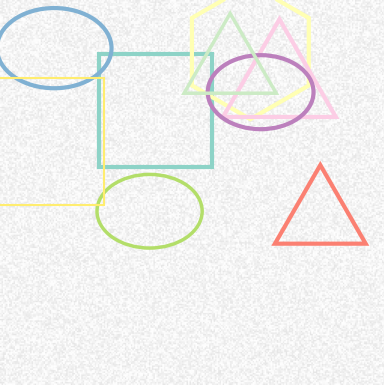[{"shape": "square", "thickness": 3, "radius": 0.73, "center": [0.403, 0.713]}, {"shape": "hexagon", "thickness": 3, "radius": 0.88, "center": [0.65, 0.866]}, {"shape": "triangle", "thickness": 3, "radius": 0.68, "center": [0.832, 0.435]}, {"shape": "oval", "thickness": 3, "radius": 0.74, "center": [0.141, 0.875]}, {"shape": "oval", "thickness": 2.5, "radius": 0.68, "center": [0.389, 0.451]}, {"shape": "triangle", "thickness": 3, "radius": 0.85, "center": [0.726, 0.781]}, {"shape": "oval", "thickness": 3, "radius": 0.69, "center": [0.677, 0.761]}, {"shape": "triangle", "thickness": 2.5, "radius": 0.69, "center": [0.598, 0.827]}, {"shape": "square", "thickness": 1.5, "radius": 0.82, "center": [0.105, 0.632]}]